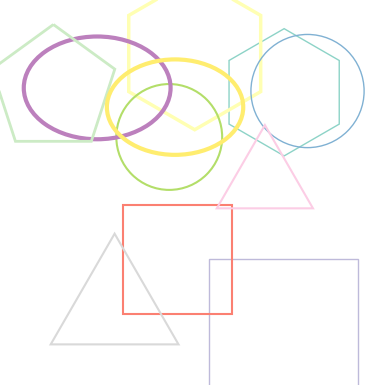[{"shape": "hexagon", "thickness": 1, "radius": 0.83, "center": [0.738, 0.76]}, {"shape": "hexagon", "thickness": 2.5, "radius": 0.99, "center": [0.506, 0.861]}, {"shape": "square", "thickness": 1, "radius": 0.96, "center": [0.736, 0.135]}, {"shape": "square", "thickness": 1.5, "radius": 0.71, "center": [0.461, 0.327]}, {"shape": "circle", "thickness": 1, "radius": 0.73, "center": [0.799, 0.764]}, {"shape": "circle", "thickness": 1.5, "radius": 0.69, "center": [0.44, 0.644]}, {"shape": "triangle", "thickness": 1.5, "radius": 0.72, "center": [0.688, 0.531]}, {"shape": "triangle", "thickness": 1.5, "radius": 0.96, "center": [0.298, 0.201]}, {"shape": "oval", "thickness": 3, "radius": 0.95, "center": [0.252, 0.772]}, {"shape": "pentagon", "thickness": 2, "radius": 0.84, "center": [0.139, 0.769]}, {"shape": "oval", "thickness": 3, "radius": 0.89, "center": [0.455, 0.722]}]